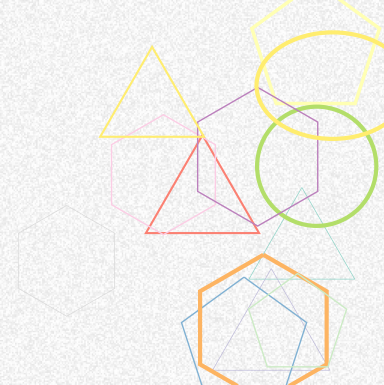[{"shape": "triangle", "thickness": 0.5, "radius": 0.79, "center": [0.784, 0.354]}, {"shape": "pentagon", "thickness": 2.5, "radius": 0.87, "center": [0.82, 0.872]}, {"shape": "triangle", "thickness": 0.5, "radius": 0.88, "center": [0.705, 0.126]}, {"shape": "triangle", "thickness": 1.5, "radius": 0.85, "center": [0.526, 0.479]}, {"shape": "pentagon", "thickness": 1, "radius": 0.85, "center": [0.634, 0.109]}, {"shape": "hexagon", "thickness": 3, "radius": 0.95, "center": [0.684, 0.148]}, {"shape": "circle", "thickness": 3, "radius": 0.77, "center": [0.823, 0.568]}, {"shape": "hexagon", "thickness": 1, "radius": 0.78, "center": [0.425, 0.546]}, {"shape": "hexagon", "thickness": 0.5, "radius": 0.72, "center": [0.173, 0.323]}, {"shape": "hexagon", "thickness": 1, "radius": 0.9, "center": [0.669, 0.593]}, {"shape": "pentagon", "thickness": 1, "radius": 0.67, "center": [0.773, 0.156]}, {"shape": "triangle", "thickness": 1.5, "radius": 0.78, "center": [0.395, 0.723]}, {"shape": "oval", "thickness": 3, "radius": 0.99, "center": [0.864, 0.778]}]